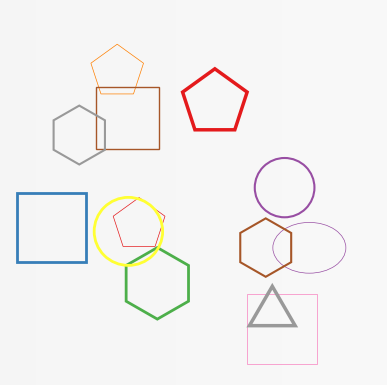[{"shape": "pentagon", "thickness": 2.5, "radius": 0.44, "center": [0.554, 0.734]}, {"shape": "pentagon", "thickness": 0.5, "radius": 0.35, "center": [0.359, 0.417]}, {"shape": "square", "thickness": 2, "radius": 0.44, "center": [0.133, 0.409]}, {"shape": "hexagon", "thickness": 2, "radius": 0.46, "center": [0.406, 0.264]}, {"shape": "circle", "thickness": 1.5, "radius": 0.39, "center": [0.734, 0.513]}, {"shape": "oval", "thickness": 0.5, "radius": 0.47, "center": [0.798, 0.356]}, {"shape": "pentagon", "thickness": 0.5, "radius": 0.36, "center": [0.302, 0.814]}, {"shape": "circle", "thickness": 2, "radius": 0.44, "center": [0.331, 0.399]}, {"shape": "square", "thickness": 1, "radius": 0.4, "center": [0.328, 0.694]}, {"shape": "hexagon", "thickness": 1.5, "radius": 0.38, "center": [0.686, 0.357]}, {"shape": "square", "thickness": 0.5, "radius": 0.45, "center": [0.727, 0.145]}, {"shape": "triangle", "thickness": 2.5, "radius": 0.34, "center": [0.703, 0.188]}, {"shape": "hexagon", "thickness": 1.5, "radius": 0.38, "center": [0.205, 0.649]}]